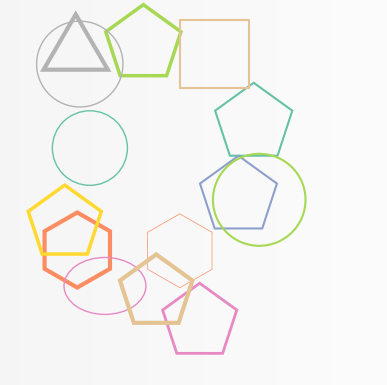[{"shape": "circle", "thickness": 1, "radius": 0.48, "center": [0.232, 0.615]}, {"shape": "pentagon", "thickness": 1.5, "radius": 0.52, "center": [0.655, 0.68]}, {"shape": "hexagon", "thickness": 3, "radius": 0.49, "center": [0.199, 0.351]}, {"shape": "hexagon", "thickness": 0.5, "radius": 0.48, "center": [0.464, 0.349]}, {"shape": "pentagon", "thickness": 1.5, "radius": 0.52, "center": [0.615, 0.491]}, {"shape": "oval", "thickness": 1, "radius": 0.53, "center": [0.271, 0.257]}, {"shape": "pentagon", "thickness": 2, "radius": 0.5, "center": [0.515, 0.164]}, {"shape": "pentagon", "thickness": 2.5, "radius": 0.51, "center": [0.37, 0.886]}, {"shape": "circle", "thickness": 1.5, "radius": 0.6, "center": [0.669, 0.481]}, {"shape": "pentagon", "thickness": 2.5, "radius": 0.5, "center": [0.167, 0.42]}, {"shape": "pentagon", "thickness": 3, "radius": 0.49, "center": [0.403, 0.241]}, {"shape": "square", "thickness": 1.5, "radius": 0.44, "center": [0.553, 0.86]}, {"shape": "circle", "thickness": 1, "radius": 0.56, "center": [0.206, 0.834]}, {"shape": "triangle", "thickness": 3, "radius": 0.48, "center": [0.195, 0.867]}]